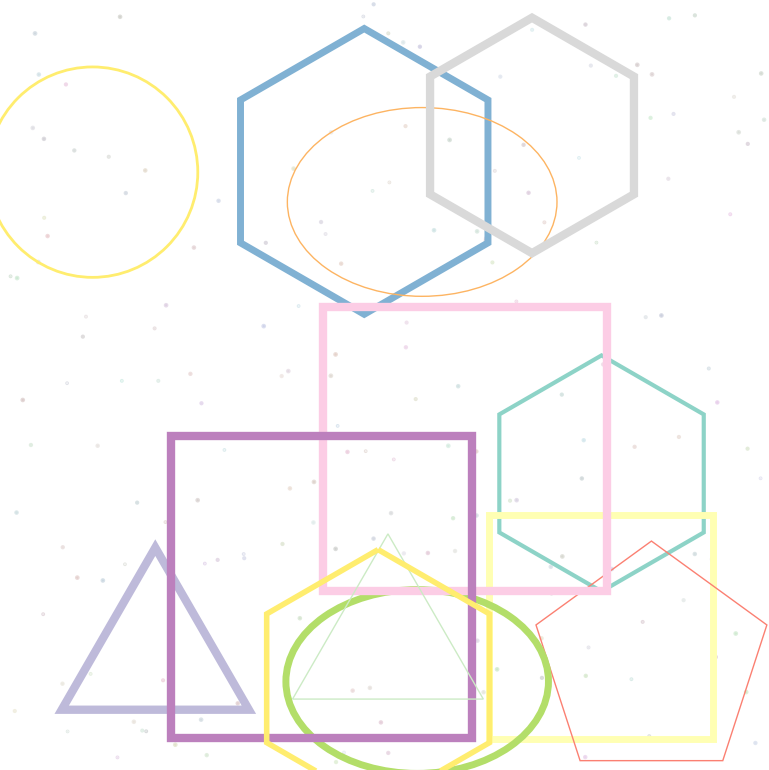[{"shape": "hexagon", "thickness": 1.5, "radius": 0.77, "center": [0.781, 0.385]}, {"shape": "square", "thickness": 2.5, "radius": 0.73, "center": [0.78, 0.185]}, {"shape": "triangle", "thickness": 3, "radius": 0.7, "center": [0.202, 0.148]}, {"shape": "pentagon", "thickness": 0.5, "radius": 0.79, "center": [0.846, 0.14]}, {"shape": "hexagon", "thickness": 2.5, "radius": 0.93, "center": [0.473, 0.777]}, {"shape": "oval", "thickness": 0.5, "radius": 0.88, "center": [0.548, 0.738]}, {"shape": "oval", "thickness": 2.5, "radius": 0.85, "center": [0.542, 0.115]}, {"shape": "square", "thickness": 3, "radius": 0.92, "center": [0.604, 0.416]}, {"shape": "hexagon", "thickness": 3, "radius": 0.76, "center": [0.691, 0.824]}, {"shape": "square", "thickness": 3, "radius": 0.98, "center": [0.417, 0.238]}, {"shape": "triangle", "thickness": 0.5, "radius": 0.72, "center": [0.504, 0.164]}, {"shape": "circle", "thickness": 1, "radius": 0.68, "center": [0.12, 0.776]}, {"shape": "hexagon", "thickness": 2, "radius": 0.84, "center": [0.491, 0.119]}]